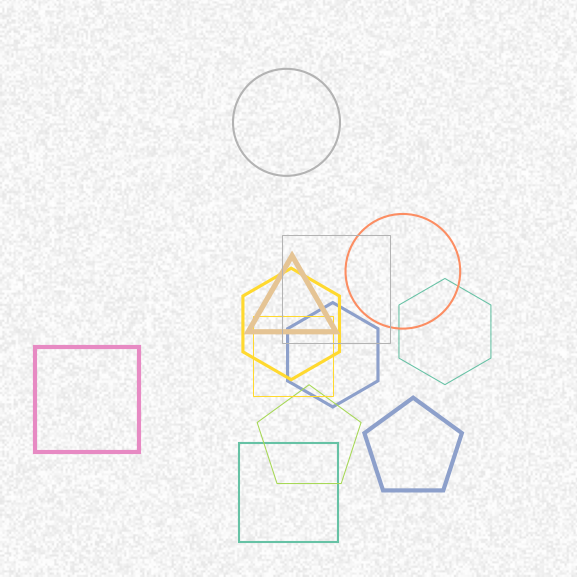[{"shape": "square", "thickness": 1, "radius": 0.43, "center": [0.5, 0.146]}, {"shape": "hexagon", "thickness": 0.5, "radius": 0.46, "center": [0.77, 0.425]}, {"shape": "circle", "thickness": 1, "radius": 0.5, "center": [0.698, 0.529]}, {"shape": "hexagon", "thickness": 1.5, "radius": 0.45, "center": [0.576, 0.385]}, {"shape": "pentagon", "thickness": 2, "radius": 0.44, "center": [0.715, 0.222]}, {"shape": "square", "thickness": 2, "radius": 0.45, "center": [0.15, 0.307]}, {"shape": "pentagon", "thickness": 0.5, "radius": 0.47, "center": [0.535, 0.238]}, {"shape": "square", "thickness": 0.5, "radius": 0.35, "center": [0.508, 0.383]}, {"shape": "hexagon", "thickness": 1.5, "radius": 0.48, "center": [0.504, 0.438]}, {"shape": "triangle", "thickness": 2.5, "radius": 0.44, "center": [0.506, 0.469]}, {"shape": "square", "thickness": 0.5, "radius": 0.47, "center": [0.582, 0.499]}, {"shape": "circle", "thickness": 1, "radius": 0.46, "center": [0.496, 0.787]}]